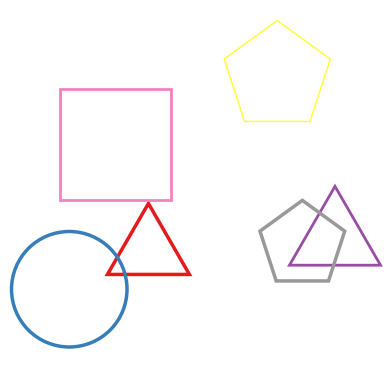[{"shape": "triangle", "thickness": 2.5, "radius": 0.61, "center": [0.386, 0.349]}, {"shape": "circle", "thickness": 2.5, "radius": 0.75, "center": [0.18, 0.249]}, {"shape": "triangle", "thickness": 2, "radius": 0.68, "center": [0.87, 0.379]}, {"shape": "pentagon", "thickness": 1, "radius": 0.72, "center": [0.72, 0.802]}, {"shape": "square", "thickness": 2, "radius": 0.73, "center": [0.3, 0.625]}, {"shape": "pentagon", "thickness": 2.5, "radius": 0.58, "center": [0.785, 0.364]}]